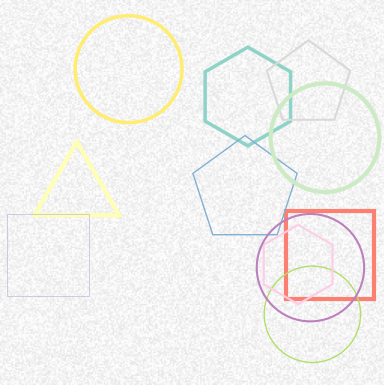[{"shape": "hexagon", "thickness": 2.5, "radius": 0.64, "center": [0.644, 0.749]}, {"shape": "triangle", "thickness": 3, "radius": 0.64, "center": [0.199, 0.505]}, {"shape": "square", "thickness": 0.5, "radius": 0.53, "center": [0.124, 0.338]}, {"shape": "square", "thickness": 3, "radius": 0.58, "center": [0.857, 0.338]}, {"shape": "pentagon", "thickness": 1, "radius": 0.71, "center": [0.636, 0.506]}, {"shape": "circle", "thickness": 1, "radius": 0.63, "center": [0.811, 0.184]}, {"shape": "hexagon", "thickness": 1.5, "radius": 0.51, "center": [0.774, 0.313]}, {"shape": "pentagon", "thickness": 1.5, "radius": 0.57, "center": [0.801, 0.781]}, {"shape": "circle", "thickness": 1.5, "radius": 0.7, "center": [0.806, 0.305]}, {"shape": "circle", "thickness": 3, "radius": 0.71, "center": [0.844, 0.642]}, {"shape": "circle", "thickness": 2.5, "radius": 0.69, "center": [0.334, 0.82]}]